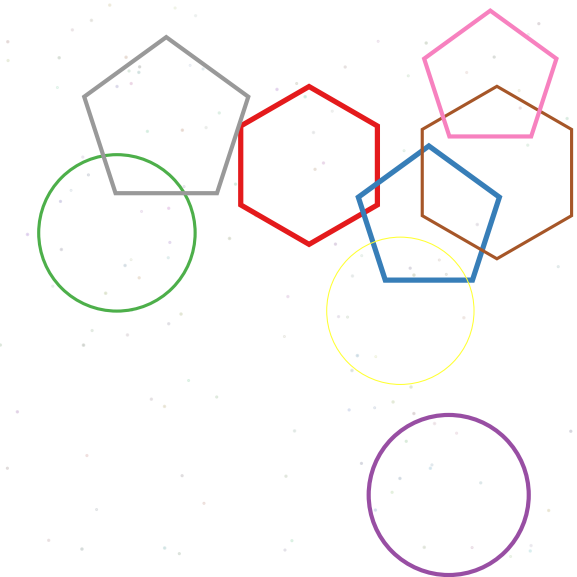[{"shape": "hexagon", "thickness": 2.5, "radius": 0.68, "center": [0.535, 0.713]}, {"shape": "pentagon", "thickness": 2.5, "radius": 0.64, "center": [0.743, 0.618]}, {"shape": "circle", "thickness": 1.5, "radius": 0.68, "center": [0.202, 0.596]}, {"shape": "circle", "thickness": 2, "radius": 0.69, "center": [0.777, 0.142]}, {"shape": "circle", "thickness": 0.5, "radius": 0.64, "center": [0.693, 0.461]}, {"shape": "hexagon", "thickness": 1.5, "radius": 0.75, "center": [0.86, 0.7]}, {"shape": "pentagon", "thickness": 2, "radius": 0.6, "center": [0.849, 0.86]}, {"shape": "pentagon", "thickness": 2, "radius": 0.75, "center": [0.288, 0.785]}]